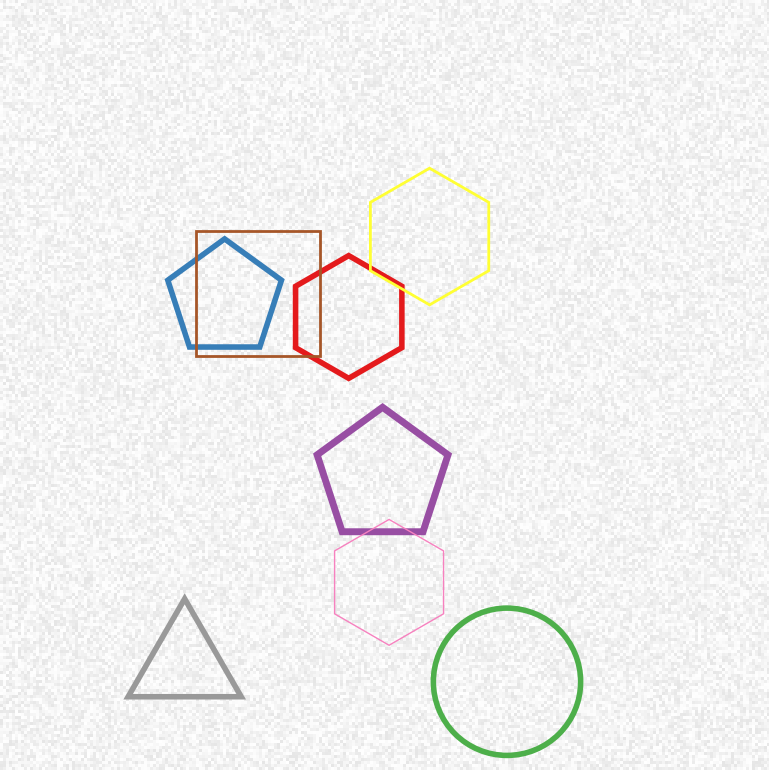[{"shape": "hexagon", "thickness": 2, "radius": 0.4, "center": [0.453, 0.588]}, {"shape": "pentagon", "thickness": 2, "radius": 0.39, "center": [0.292, 0.612]}, {"shape": "circle", "thickness": 2, "radius": 0.48, "center": [0.658, 0.115]}, {"shape": "pentagon", "thickness": 2.5, "radius": 0.45, "center": [0.497, 0.382]}, {"shape": "hexagon", "thickness": 1, "radius": 0.44, "center": [0.558, 0.693]}, {"shape": "square", "thickness": 1, "radius": 0.4, "center": [0.335, 0.619]}, {"shape": "hexagon", "thickness": 0.5, "radius": 0.41, "center": [0.505, 0.244]}, {"shape": "triangle", "thickness": 2, "radius": 0.42, "center": [0.24, 0.138]}]